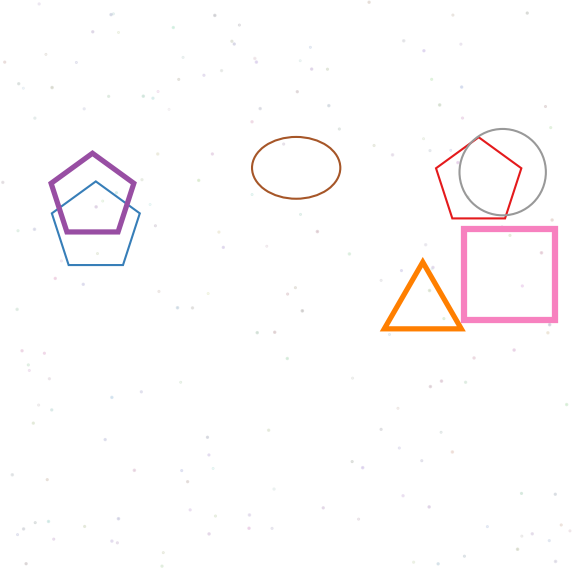[{"shape": "pentagon", "thickness": 1, "radius": 0.39, "center": [0.829, 0.684]}, {"shape": "pentagon", "thickness": 1, "radius": 0.4, "center": [0.166, 0.605]}, {"shape": "pentagon", "thickness": 2.5, "radius": 0.38, "center": [0.16, 0.658]}, {"shape": "triangle", "thickness": 2.5, "radius": 0.38, "center": [0.732, 0.468]}, {"shape": "oval", "thickness": 1, "radius": 0.38, "center": [0.513, 0.709]}, {"shape": "square", "thickness": 3, "radius": 0.39, "center": [0.882, 0.524]}, {"shape": "circle", "thickness": 1, "radius": 0.37, "center": [0.87, 0.701]}]